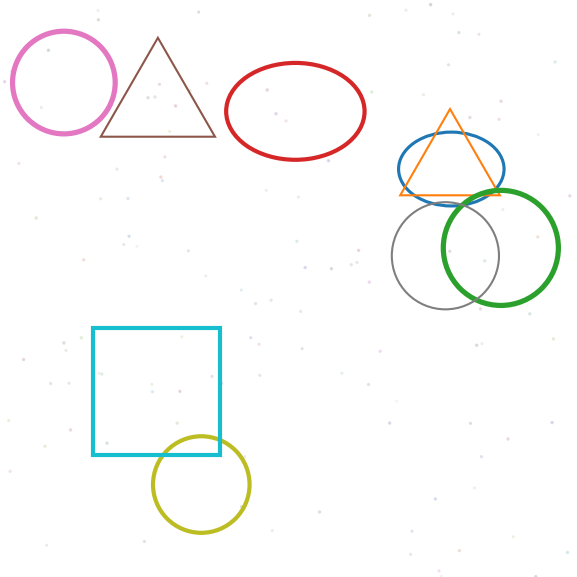[{"shape": "oval", "thickness": 1.5, "radius": 0.46, "center": [0.782, 0.706]}, {"shape": "triangle", "thickness": 1, "radius": 0.5, "center": [0.779, 0.711]}, {"shape": "circle", "thickness": 2.5, "radius": 0.5, "center": [0.867, 0.57]}, {"shape": "oval", "thickness": 2, "radius": 0.6, "center": [0.511, 0.806]}, {"shape": "triangle", "thickness": 1, "radius": 0.57, "center": [0.273, 0.82]}, {"shape": "circle", "thickness": 2.5, "radius": 0.44, "center": [0.111, 0.856]}, {"shape": "circle", "thickness": 1, "radius": 0.46, "center": [0.771, 0.556]}, {"shape": "circle", "thickness": 2, "radius": 0.42, "center": [0.349, 0.16]}, {"shape": "square", "thickness": 2, "radius": 0.55, "center": [0.271, 0.321]}]